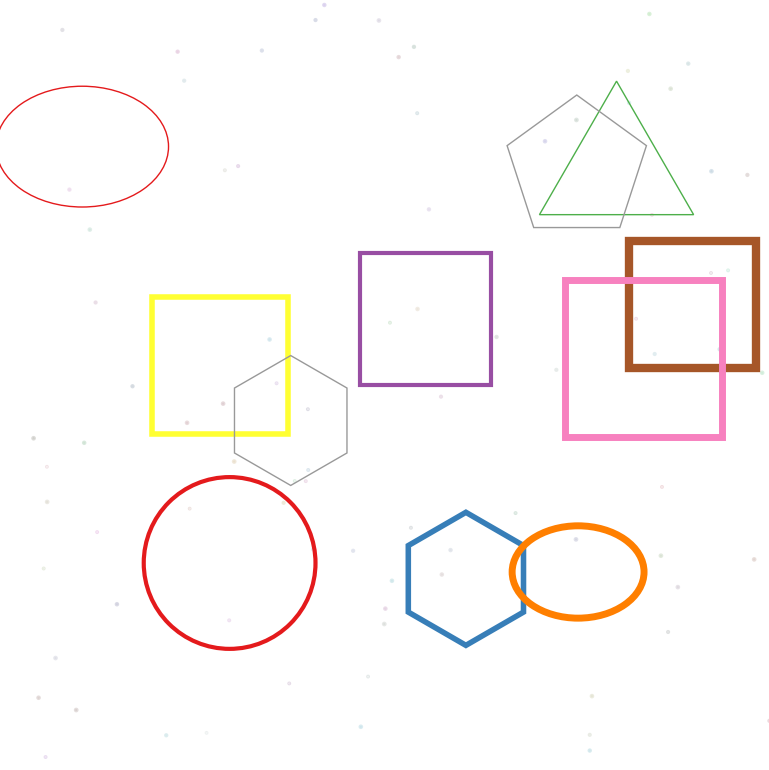[{"shape": "circle", "thickness": 1.5, "radius": 0.56, "center": [0.298, 0.269]}, {"shape": "oval", "thickness": 0.5, "radius": 0.56, "center": [0.107, 0.81]}, {"shape": "hexagon", "thickness": 2, "radius": 0.43, "center": [0.605, 0.248]}, {"shape": "triangle", "thickness": 0.5, "radius": 0.58, "center": [0.801, 0.779]}, {"shape": "square", "thickness": 1.5, "radius": 0.43, "center": [0.552, 0.586]}, {"shape": "oval", "thickness": 2.5, "radius": 0.43, "center": [0.751, 0.257]}, {"shape": "square", "thickness": 2, "radius": 0.44, "center": [0.286, 0.525]}, {"shape": "square", "thickness": 3, "radius": 0.41, "center": [0.899, 0.605]}, {"shape": "square", "thickness": 2.5, "radius": 0.51, "center": [0.836, 0.535]}, {"shape": "hexagon", "thickness": 0.5, "radius": 0.42, "center": [0.378, 0.454]}, {"shape": "pentagon", "thickness": 0.5, "radius": 0.48, "center": [0.749, 0.781]}]